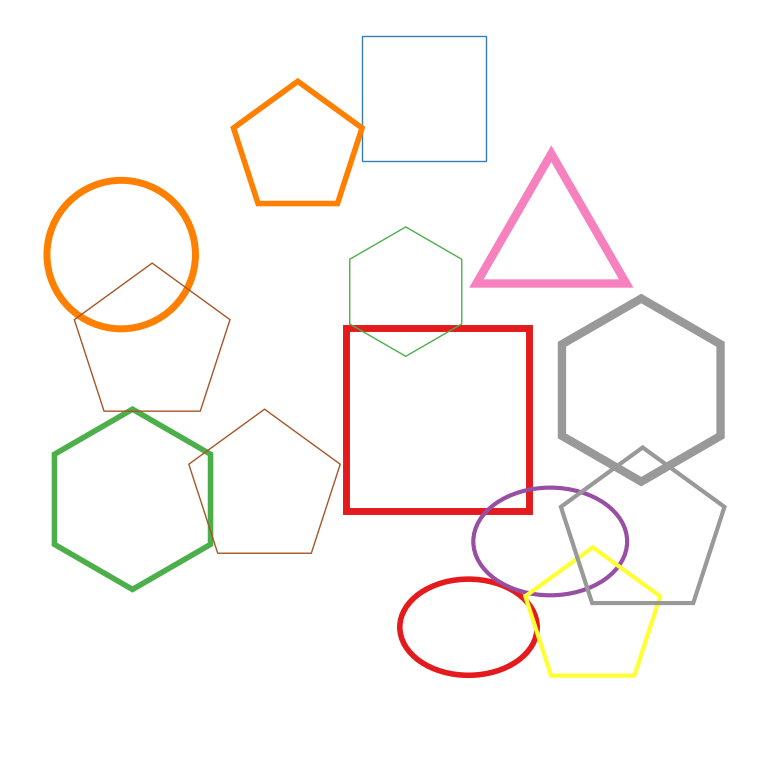[{"shape": "square", "thickness": 2.5, "radius": 0.59, "center": [0.568, 0.456]}, {"shape": "oval", "thickness": 2, "radius": 0.45, "center": [0.608, 0.185]}, {"shape": "square", "thickness": 0.5, "radius": 0.4, "center": [0.551, 0.872]}, {"shape": "hexagon", "thickness": 2, "radius": 0.59, "center": [0.172, 0.352]}, {"shape": "hexagon", "thickness": 0.5, "radius": 0.42, "center": [0.527, 0.621]}, {"shape": "oval", "thickness": 1.5, "radius": 0.5, "center": [0.715, 0.297]}, {"shape": "pentagon", "thickness": 2, "radius": 0.44, "center": [0.387, 0.807]}, {"shape": "circle", "thickness": 2.5, "radius": 0.48, "center": [0.157, 0.669]}, {"shape": "pentagon", "thickness": 1.5, "radius": 0.46, "center": [0.77, 0.197]}, {"shape": "pentagon", "thickness": 0.5, "radius": 0.53, "center": [0.198, 0.552]}, {"shape": "pentagon", "thickness": 0.5, "radius": 0.52, "center": [0.344, 0.365]}, {"shape": "triangle", "thickness": 3, "radius": 0.56, "center": [0.716, 0.688]}, {"shape": "hexagon", "thickness": 3, "radius": 0.59, "center": [0.833, 0.493]}, {"shape": "pentagon", "thickness": 1.5, "radius": 0.56, "center": [0.835, 0.307]}]